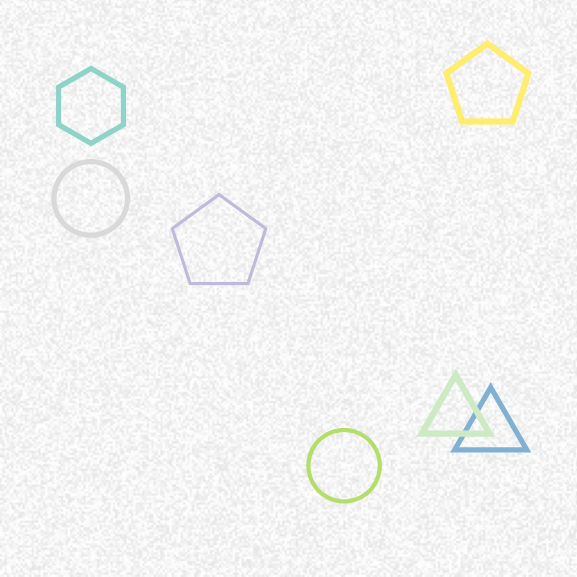[{"shape": "hexagon", "thickness": 2.5, "radius": 0.32, "center": [0.158, 0.816]}, {"shape": "pentagon", "thickness": 1.5, "radius": 0.43, "center": [0.379, 0.577]}, {"shape": "triangle", "thickness": 2.5, "radius": 0.36, "center": [0.85, 0.256]}, {"shape": "circle", "thickness": 2, "radius": 0.31, "center": [0.596, 0.193]}, {"shape": "circle", "thickness": 2.5, "radius": 0.32, "center": [0.157, 0.656]}, {"shape": "triangle", "thickness": 3, "radius": 0.34, "center": [0.789, 0.282]}, {"shape": "pentagon", "thickness": 3, "radius": 0.37, "center": [0.844, 0.849]}]